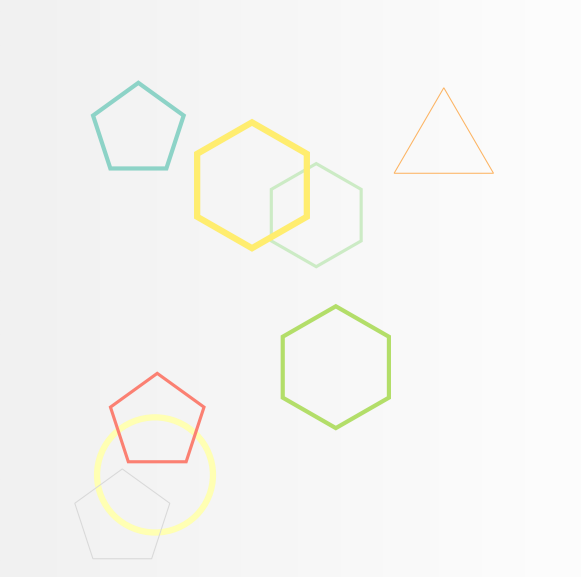[{"shape": "pentagon", "thickness": 2, "radius": 0.41, "center": [0.238, 0.774]}, {"shape": "circle", "thickness": 3, "radius": 0.5, "center": [0.267, 0.177]}, {"shape": "pentagon", "thickness": 1.5, "radius": 0.42, "center": [0.271, 0.268]}, {"shape": "triangle", "thickness": 0.5, "radius": 0.49, "center": [0.764, 0.748]}, {"shape": "hexagon", "thickness": 2, "radius": 0.53, "center": [0.578, 0.363]}, {"shape": "pentagon", "thickness": 0.5, "radius": 0.43, "center": [0.21, 0.101]}, {"shape": "hexagon", "thickness": 1.5, "radius": 0.45, "center": [0.544, 0.627]}, {"shape": "hexagon", "thickness": 3, "radius": 0.54, "center": [0.434, 0.678]}]